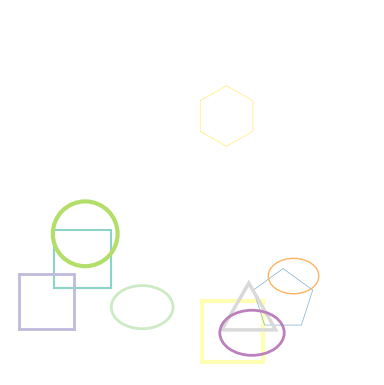[{"shape": "square", "thickness": 1.5, "radius": 0.37, "center": [0.214, 0.327]}, {"shape": "square", "thickness": 3, "radius": 0.4, "center": [0.603, 0.138]}, {"shape": "square", "thickness": 2, "radius": 0.36, "center": [0.122, 0.217]}, {"shape": "pentagon", "thickness": 0.5, "radius": 0.41, "center": [0.735, 0.221]}, {"shape": "oval", "thickness": 1, "radius": 0.33, "center": [0.762, 0.283]}, {"shape": "circle", "thickness": 3, "radius": 0.42, "center": [0.221, 0.393]}, {"shape": "triangle", "thickness": 2.5, "radius": 0.4, "center": [0.646, 0.184]}, {"shape": "oval", "thickness": 2, "radius": 0.42, "center": [0.655, 0.136]}, {"shape": "oval", "thickness": 2, "radius": 0.4, "center": [0.369, 0.202]}, {"shape": "hexagon", "thickness": 0.5, "radius": 0.39, "center": [0.588, 0.699]}]